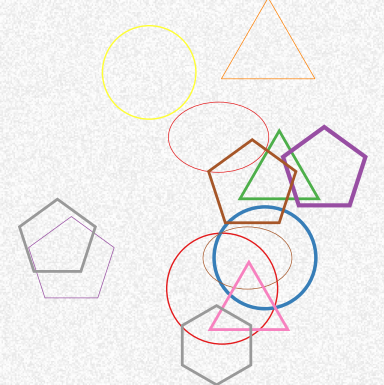[{"shape": "oval", "thickness": 0.5, "radius": 0.65, "center": [0.568, 0.644]}, {"shape": "circle", "thickness": 1, "radius": 0.72, "center": [0.577, 0.25]}, {"shape": "circle", "thickness": 2.5, "radius": 0.66, "center": [0.688, 0.33]}, {"shape": "triangle", "thickness": 2, "radius": 0.59, "center": [0.725, 0.542]}, {"shape": "pentagon", "thickness": 3, "radius": 0.56, "center": [0.842, 0.558]}, {"shape": "pentagon", "thickness": 0.5, "radius": 0.58, "center": [0.185, 0.321]}, {"shape": "triangle", "thickness": 0.5, "radius": 0.7, "center": [0.697, 0.865]}, {"shape": "circle", "thickness": 1, "radius": 0.61, "center": [0.387, 0.812]}, {"shape": "pentagon", "thickness": 2, "radius": 0.6, "center": [0.655, 0.518]}, {"shape": "oval", "thickness": 0.5, "radius": 0.58, "center": [0.643, 0.33]}, {"shape": "triangle", "thickness": 2, "radius": 0.58, "center": [0.647, 0.202]}, {"shape": "pentagon", "thickness": 2, "radius": 0.52, "center": [0.149, 0.379]}, {"shape": "hexagon", "thickness": 2, "radius": 0.51, "center": [0.562, 0.103]}]